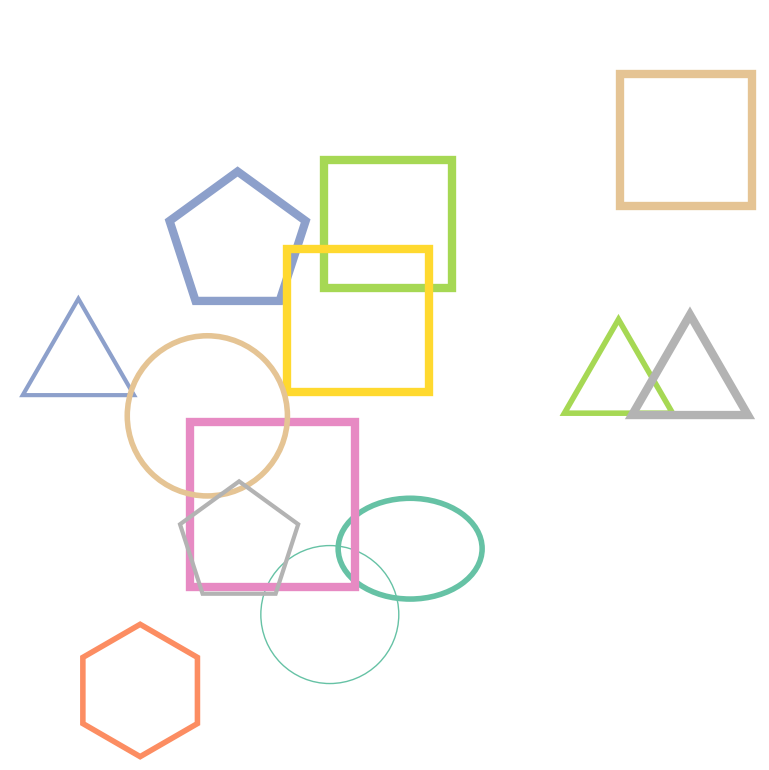[{"shape": "circle", "thickness": 0.5, "radius": 0.45, "center": [0.428, 0.202]}, {"shape": "oval", "thickness": 2, "radius": 0.47, "center": [0.533, 0.287]}, {"shape": "hexagon", "thickness": 2, "radius": 0.43, "center": [0.182, 0.103]}, {"shape": "triangle", "thickness": 1.5, "radius": 0.42, "center": [0.102, 0.529]}, {"shape": "pentagon", "thickness": 3, "radius": 0.46, "center": [0.309, 0.684]}, {"shape": "square", "thickness": 3, "radius": 0.54, "center": [0.354, 0.345]}, {"shape": "square", "thickness": 3, "radius": 0.42, "center": [0.504, 0.71]}, {"shape": "triangle", "thickness": 2, "radius": 0.41, "center": [0.803, 0.504]}, {"shape": "square", "thickness": 3, "radius": 0.46, "center": [0.465, 0.584]}, {"shape": "square", "thickness": 3, "radius": 0.43, "center": [0.891, 0.819]}, {"shape": "circle", "thickness": 2, "radius": 0.52, "center": [0.269, 0.46]}, {"shape": "triangle", "thickness": 3, "radius": 0.43, "center": [0.896, 0.504]}, {"shape": "pentagon", "thickness": 1.5, "radius": 0.4, "center": [0.311, 0.294]}]